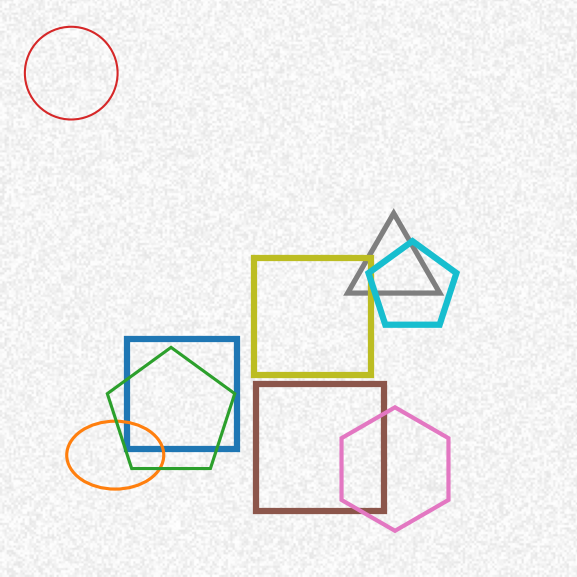[{"shape": "square", "thickness": 3, "radius": 0.47, "center": [0.315, 0.317]}, {"shape": "oval", "thickness": 1.5, "radius": 0.42, "center": [0.2, 0.211]}, {"shape": "pentagon", "thickness": 1.5, "radius": 0.58, "center": [0.296, 0.282]}, {"shape": "circle", "thickness": 1, "radius": 0.4, "center": [0.123, 0.872]}, {"shape": "square", "thickness": 3, "radius": 0.55, "center": [0.554, 0.224]}, {"shape": "hexagon", "thickness": 2, "radius": 0.53, "center": [0.684, 0.187]}, {"shape": "triangle", "thickness": 2.5, "radius": 0.46, "center": [0.682, 0.538]}, {"shape": "square", "thickness": 3, "radius": 0.51, "center": [0.541, 0.452]}, {"shape": "pentagon", "thickness": 3, "radius": 0.4, "center": [0.714, 0.502]}]